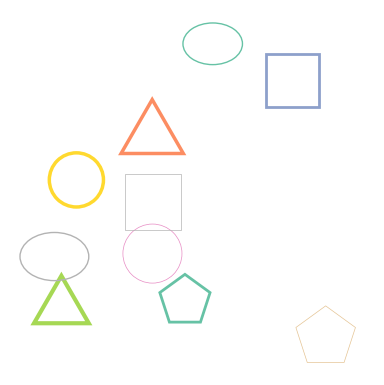[{"shape": "pentagon", "thickness": 2, "radius": 0.34, "center": [0.48, 0.219]}, {"shape": "oval", "thickness": 1, "radius": 0.39, "center": [0.552, 0.886]}, {"shape": "triangle", "thickness": 2.5, "radius": 0.47, "center": [0.395, 0.648]}, {"shape": "square", "thickness": 2, "radius": 0.34, "center": [0.759, 0.79]}, {"shape": "circle", "thickness": 0.5, "radius": 0.38, "center": [0.396, 0.341]}, {"shape": "triangle", "thickness": 3, "radius": 0.41, "center": [0.159, 0.201]}, {"shape": "circle", "thickness": 2.5, "radius": 0.35, "center": [0.198, 0.533]}, {"shape": "pentagon", "thickness": 0.5, "radius": 0.41, "center": [0.846, 0.124]}, {"shape": "oval", "thickness": 1, "radius": 0.45, "center": [0.141, 0.334]}, {"shape": "square", "thickness": 0.5, "radius": 0.36, "center": [0.397, 0.476]}]